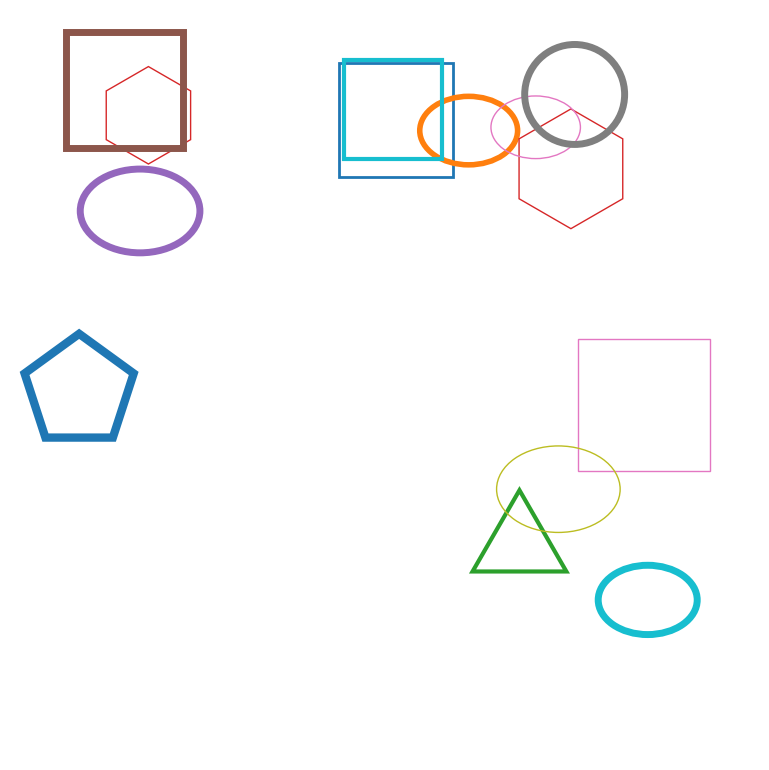[{"shape": "pentagon", "thickness": 3, "radius": 0.37, "center": [0.103, 0.492]}, {"shape": "square", "thickness": 1, "radius": 0.37, "center": [0.514, 0.844]}, {"shape": "oval", "thickness": 2, "radius": 0.32, "center": [0.609, 0.83]}, {"shape": "triangle", "thickness": 1.5, "radius": 0.35, "center": [0.675, 0.293]}, {"shape": "hexagon", "thickness": 0.5, "radius": 0.32, "center": [0.193, 0.85]}, {"shape": "hexagon", "thickness": 0.5, "radius": 0.39, "center": [0.741, 0.781]}, {"shape": "oval", "thickness": 2.5, "radius": 0.39, "center": [0.182, 0.726]}, {"shape": "square", "thickness": 2.5, "radius": 0.38, "center": [0.162, 0.883]}, {"shape": "oval", "thickness": 0.5, "radius": 0.29, "center": [0.696, 0.835]}, {"shape": "square", "thickness": 0.5, "radius": 0.43, "center": [0.836, 0.474]}, {"shape": "circle", "thickness": 2.5, "radius": 0.32, "center": [0.746, 0.877]}, {"shape": "oval", "thickness": 0.5, "radius": 0.4, "center": [0.725, 0.365]}, {"shape": "square", "thickness": 1.5, "radius": 0.32, "center": [0.51, 0.858]}, {"shape": "oval", "thickness": 2.5, "radius": 0.32, "center": [0.841, 0.221]}]